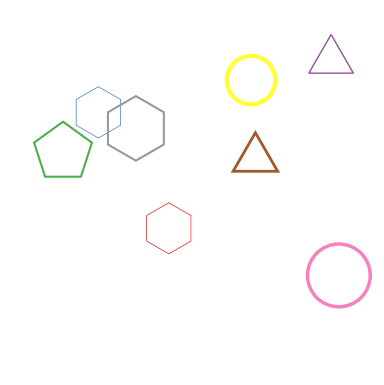[{"shape": "hexagon", "thickness": 0.5, "radius": 0.33, "center": [0.438, 0.407]}, {"shape": "hexagon", "thickness": 0.5, "radius": 0.33, "center": [0.256, 0.708]}, {"shape": "pentagon", "thickness": 1.5, "radius": 0.4, "center": [0.164, 0.605]}, {"shape": "triangle", "thickness": 1, "radius": 0.33, "center": [0.86, 0.843]}, {"shape": "circle", "thickness": 3, "radius": 0.32, "center": [0.652, 0.792]}, {"shape": "triangle", "thickness": 2, "radius": 0.33, "center": [0.663, 0.589]}, {"shape": "circle", "thickness": 2.5, "radius": 0.41, "center": [0.88, 0.285]}, {"shape": "hexagon", "thickness": 1.5, "radius": 0.42, "center": [0.353, 0.667]}]